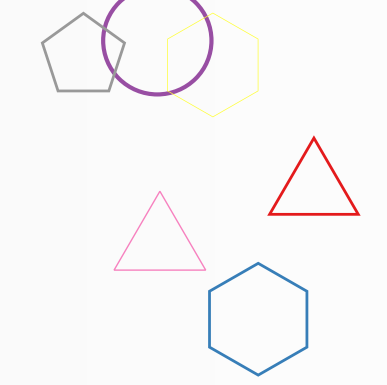[{"shape": "triangle", "thickness": 2, "radius": 0.66, "center": [0.81, 0.509]}, {"shape": "hexagon", "thickness": 2, "radius": 0.73, "center": [0.666, 0.171]}, {"shape": "circle", "thickness": 3, "radius": 0.7, "center": [0.406, 0.894]}, {"shape": "hexagon", "thickness": 0.5, "radius": 0.67, "center": [0.549, 0.831]}, {"shape": "triangle", "thickness": 1, "radius": 0.68, "center": [0.413, 0.367]}, {"shape": "pentagon", "thickness": 2, "radius": 0.56, "center": [0.215, 0.854]}]